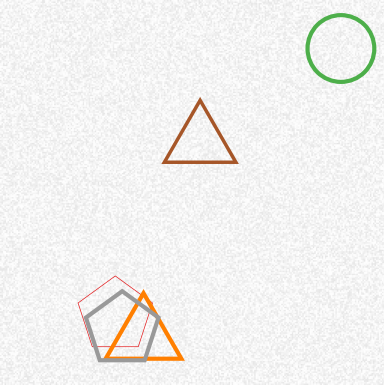[{"shape": "pentagon", "thickness": 0.5, "radius": 0.51, "center": [0.299, 0.182]}, {"shape": "circle", "thickness": 3, "radius": 0.43, "center": [0.885, 0.874]}, {"shape": "triangle", "thickness": 3, "radius": 0.57, "center": [0.373, 0.125]}, {"shape": "triangle", "thickness": 2.5, "radius": 0.54, "center": [0.52, 0.632]}, {"shape": "pentagon", "thickness": 3, "radius": 0.5, "center": [0.317, 0.144]}]